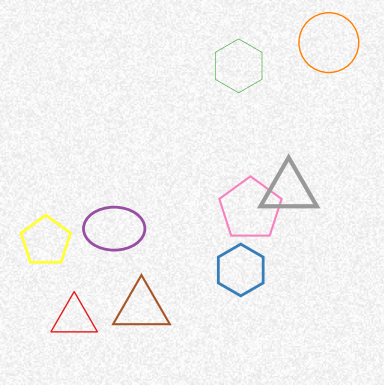[{"shape": "triangle", "thickness": 1, "radius": 0.35, "center": [0.193, 0.173]}, {"shape": "hexagon", "thickness": 2, "radius": 0.34, "center": [0.625, 0.299]}, {"shape": "hexagon", "thickness": 0.5, "radius": 0.35, "center": [0.62, 0.829]}, {"shape": "oval", "thickness": 2, "radius": 0.4, "center": [0.297, 0.406]}, {"shape": "circle", "thickness": 1, "radius": 0.39, "center": [0.854, 0.889]}, {"shape": "pentagon", "thickness": 2, "radius": 0.34, "center": [0.119, 0.374]}, {"shape": "triangle", "thickness": 1.5, "radius": 0.43, "center": [0.367, 0.2]}, {"shape": "pentagon", "thickness": 1.5, "radius": 0.43, "center": [0.651, 0.457]}, {"shape": "triangle", "thickness": 3, "radius": 0.42, "center": [0.75, 0.507]}]